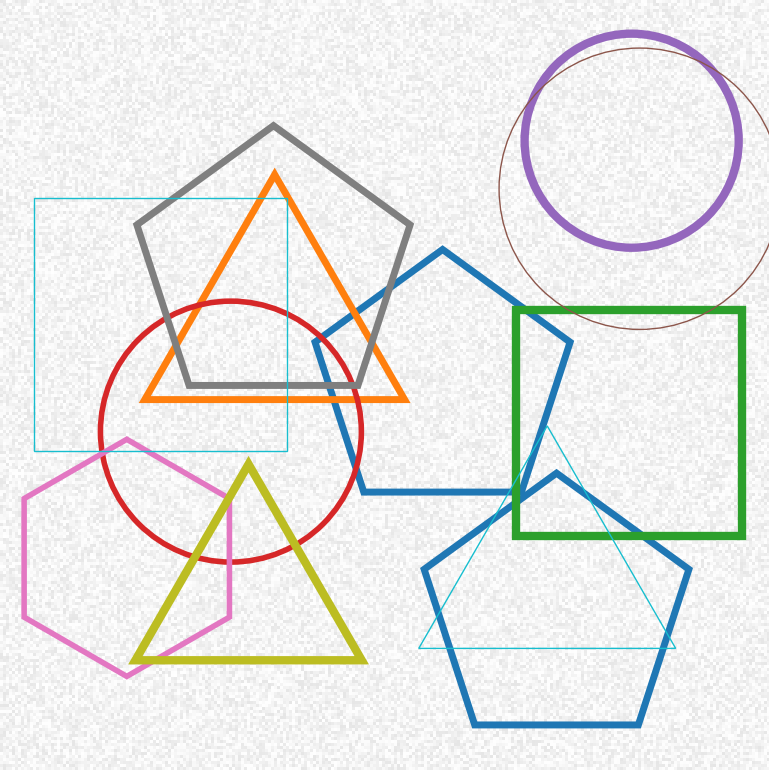[{"shape": "pentagon", "thickness": 2.5, "radius": 0.9, "center": [0.723, 0.205]}, {"shape": "pentagon", "thickness": 2.5, "radius": 0.87, "center": [0.575, 0.502]}, {"shape": "triangle", "thickness": 2.5, "radius": 0.97, "center": [0.357, 0.578]}, {"shape": "square", "thickness": 3, "radius": 0.73, "center": [0.817, 0.45]}, {"shape": "circle", "thickness": 2, "radius": 0.85, "center": [0.3, 0.439]}, {"shape": "circle", "thickness": 3, "radius": 0.7, "center": [0.82, 0.817]}, {"shape": "circle", "thickness": 0.5, "radius": 0.91, "center": [0.831, 0.755]}, {"shape": "hexagon", "thickness": 2, "radius": 0.77, "center": [0.165, 0.276]}, {"shape": "pentagon", "thickness": 2.5, "radius": 0.93, "center": [0.355, 0.65]}, {"shape": "triangle", "thickness": 3, "radius": 0.85, "center": [0.323, 0.227]}, {"shape": "triangle", "thickness": 0.5, "radius": 0.96, "center": [0.711, 0.254]}, {"shape": "square", "thickness": 0.5, "radius": 0.82, "center": [0.209, 0.578]}]